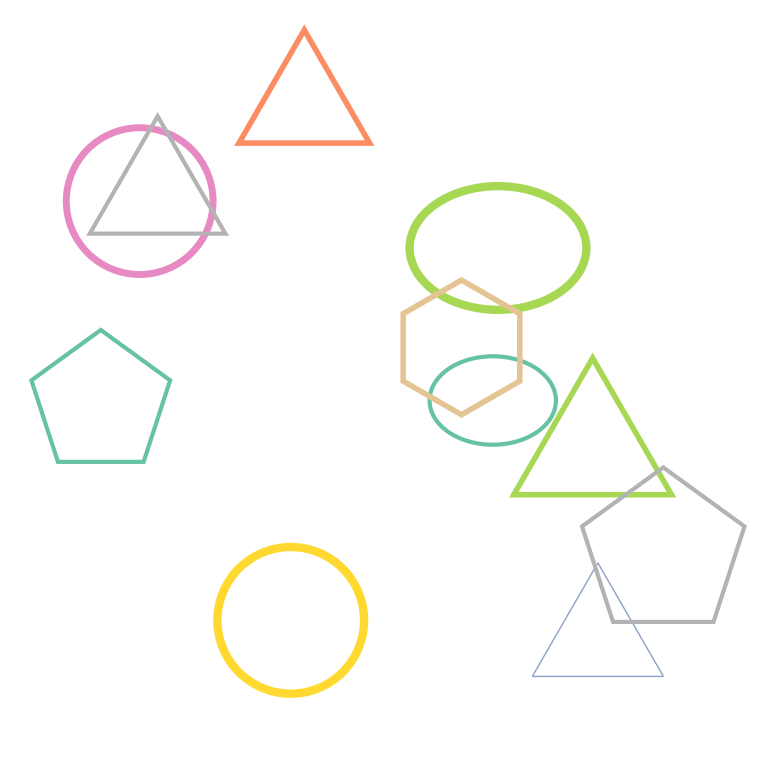[{"shape": "oval", "thickness": 1.5, "radius": 0.41, "center": [0.64, 0.48]}, {"shape": "pentagon", "thickness": 1.5, "radius": 0.47, "center": [0.131, 0.477]}, {"shape": "triangle", "thickness": 2, "radius": 0.49, "center": [0.395, 0.863]}, {"shape": "triangle", "thickness": 0.5, "radius": 0.49, "center": [0.776, 0.171]}, {"shape": "circle", "thickness": 2.5, "radius": 0.48, "center": [0.181, 0.739]}, {"shape": "triangle", "thickness": 2, "radius": 0.59, "center": [0.77, 0.417]}, {"shape": "oval", "thickness": 3, "radius": 0.57, "center": [0.647, 0.678]}, {"shape": "circle", "thickness": 3, "radius": 0.48, "center": [0.378, 0.194]}, {"shape": "hexagon", "thickness": 2, "radius": 0.44, "center": [0.599, 0.549]}, {"shape": "triangle", "thickness": 1.5, "radius": 0.51, "center": [0.205, 0.747]}, {"shape": "pentagon", "thickness": 1.5, "radius": 0.55, "center": [0.861, 0.282]}]